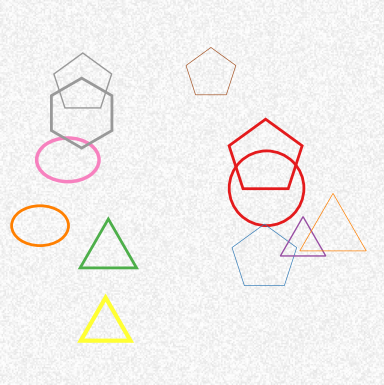[{"shape": "circle", "thickness": 2, "radius": 0.49, "center": [0.692, 0.511]}, {"shape": "pentagon", "thickness": 2, "radius": 0.5, "center": [0.69, 0.591]}, {"shape": "pentagon", "thickness": 0.5, "radius": 0.44, "center": [0.687, 0.33]}, {"shape": "triangle", "thickness": 2, "radius": 0.42, "center": [0.281, 0.347]}, {"shape": "triangle", "thickness": 1, "radius": 0.34, "center": [0.787, 0.369]}, {"shape": "oval", "thickness": 2, "radius": 0.37, "center": [0.104, 0.414]}, {"shape": "triangle", "thickness": 0.5, "radius": 0.5, "center": [0.865, 0.398]}, {"shape": "triangle", "thickness": 3, "radius": 0.37, "center": [0.274, 0.152]}, {"shape": "pentagon", "thickness": 0.5, "radius": 0.34, "center": [0.548, 0.809]}, {"shape": "oval", "thickness": 2.5, "radius": 0.41, "center": [0.176, 0.585]}, {"shape": "pentagon", "thickness": 1, "radius": 0.39, "center": [0.215, 0.783]}, {"shape": "hexagon", "thickness": 2, "radius": 0.45, "center": [0.212, 0.706]}]